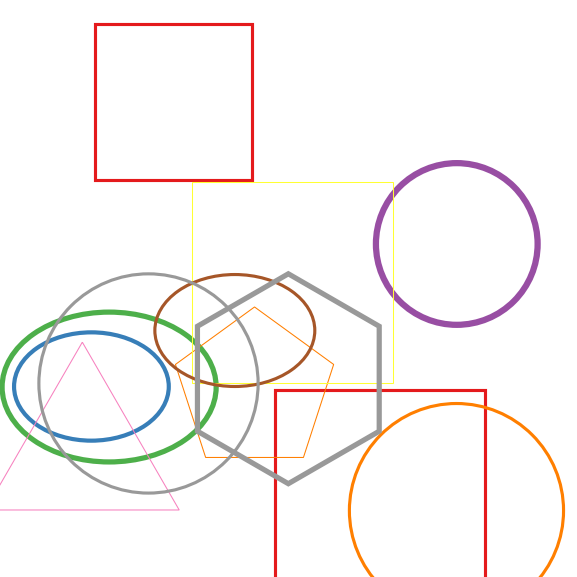[{"shape": "square", "thickness": 1.5, "radius": 0.91, "center": [0.659, 0.142]}, {"shape": "square", "thickness": 1.5, "radius": 0.68, "center": [0.3, 0.823]}, {"shape": "oval", "thickness": 2, "radius": 0.67, "center": [0.158, 0.33]}, {"shape": "oval", "thickness": 2.5, "radius": 0.93, "center": [0.189, 0.329]}, {"shape": "circle", "thickness": 3, "radius": 0.7, "center": [0.791, 0.577]}, {"shape": "pentagon", "thickness": 0.5, "radius": 0.72, "center": [0.441, 0.324]}, {"shape": "circle", "thickness": 1.5, "radius": 0.93, "center": [0.79, 0.115]}, {"shape": "square", "thickness": 0.5, "radius": 0.87, "center": [0.507, 0.509]}, {"shape": "oval", "thickness": 1.5, "radius": 0.69, "center": [0.407, 0.427]}, {"shape": "triangle", "thickness": 0.5, "radius": 0.97, "center": [0.143, 0.213]}, {"shape": "hexagon", "thickness": 2.5, "radius": 0.91, "center": [0.499, 0.343]}, {"shape": "circle", "thickness": 1.5, "radius": 0.95, "center": [0.257, 0.335]}]